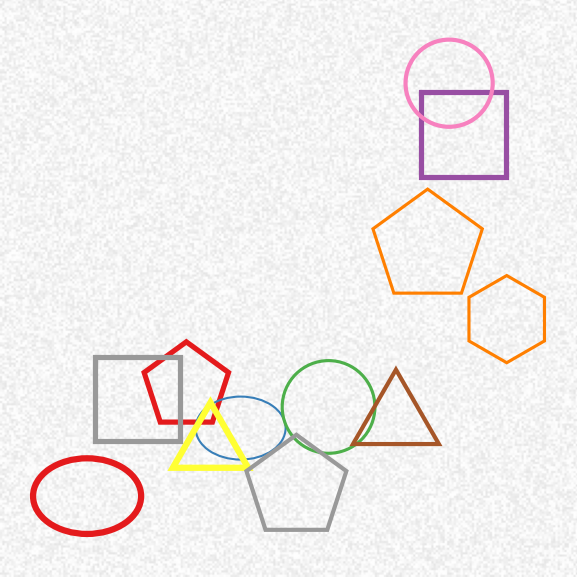[{"shape": "pentagon", "thickness": 2.5, "radius": 0.38, "center": [0.323, 0.33]}, {"shape": "oval", "thickness": 3, "radius": 0.47, "center": [0.151, 0.14]}, {"shape": "oval", "thickness": 1, "radius": 0.39, "center": [0.417, 0.258]}, {"shape": "circle", "thickness": 1.5, "radius": 0.4, "center": [0.569, 0.294]}, {"shape": "square", "thickness": 2.5, "radius": 0.37, "center": [0.803, 0.766]}, {"shape": "pentagon", "thickness": 1.5, "radius": 0.5, "center": [0.741, 0.572]}, {"shape": "hexagon", "thickness": 1.5, "radius": 0.38, "center": [0.877, 0.447]}, {"shape": "triangle", "thickness": 3, "radius": 0.38, "center": [0.364, 0.227]}, {"shape": "triangle", "thickness": 2, "radius": 0.43, "center": [0.686, 0.273]}, {"shape": "circle", "thickness": 2, "radius": 0.38, "center": [0.778, 0.855]}, {"shape": "square", "thickness": 2.5, "radius": 0.37, "center": [0.238, 0.308]}, {"shape": "pentagon", "thickness": 2, "radius": 0.45, "center": [0.513, 0.155]}]